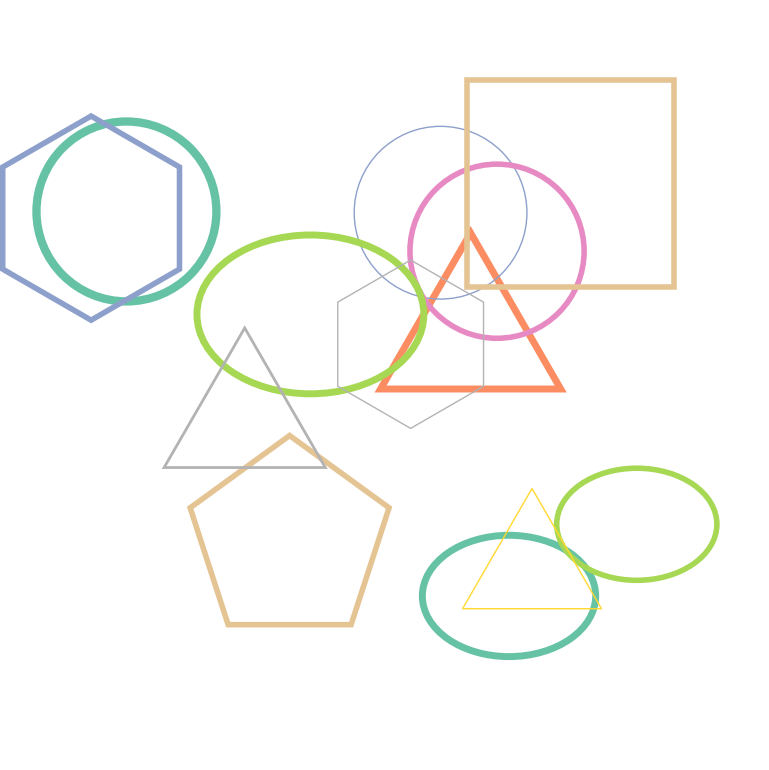[{"shape": "oval", "thickness": 2.5, "radius": 0.56, "center": [0.661, 0.226]}, {"shape": "circle", "thickness": 3, "radius": 0.58, "center": [0.164, 0.725]}, {"shape": "triangle", "thickness": 2.5, "radius": 0.68, "center": [0.611, 0.562]}, {"shape": "circle", "thickness": 0.5, "radius": 0.56, "center": [0.572, 0.724]}, {"shape": "hexagon", "thickness": 2, "radius": 0.66, "center": [0.118, 0.717]}, {"shape": "circle", "thickness": 2, "radius": 0.57, "center": [0.646, 0.674]}, {"shape": "oval", "thickness": 2.5, "radius": 0.74, "center": [0.403, 0.592]}, {"shape": "oval", "thickness": 2, "radius": 0.52, "center": [0.827, 0.319]}, {"shape": "triangle", "thickness": 0.5, "radius": 0.52, "center": [0.691, 0.262]}, {"shape": "pentagon", "thickness": 2, "radius": 0.68, "center": [0.376, 0.299]}, {"shape": "square", "thickness": 2, "radius": 0.67, "center": [0.741, 0.762]}, {"shape": "triangle", "thickness": 1, "radius": 0.6, "center": [0.318, 0.453]}, {"shape": "hexagon", "thickness": 0.5, "radius": 0.55, "center": [0.533, 0.553]}]